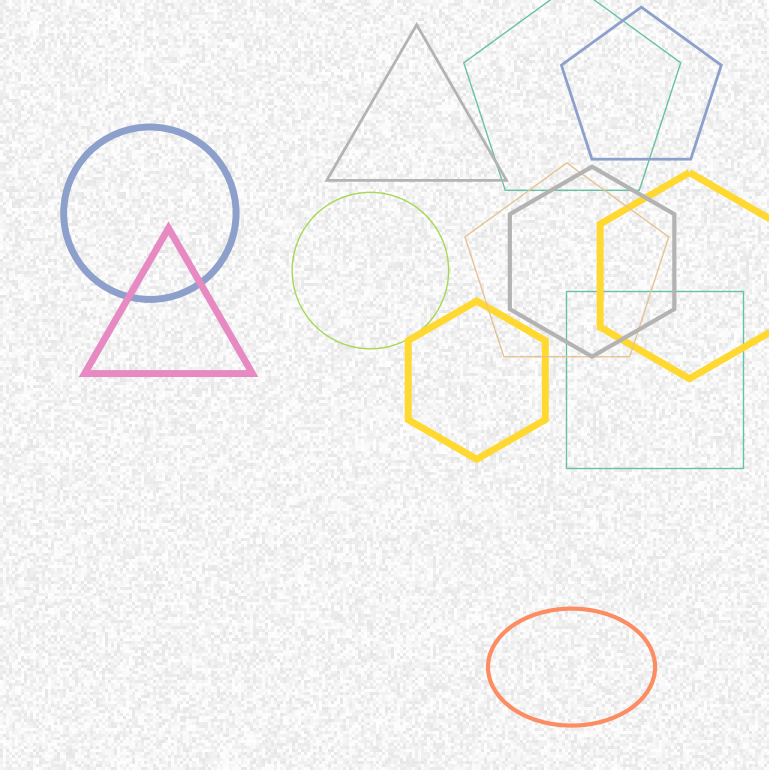[{"shape": "pentagon", "thickness": 0.5, "radius": 0.74, "center": [0.743, 0.873]}, {"shape": "square", "thickness": 0.5, "radius": 0.57, "center": [0.85, 0.508]}, {"shape": "oval", "thickness": 1.5, "radius": 0.54, "center": [0.742, 0.134]}, {"shape": "pentagon", "thickness": 1, "radius": 0.55, "center": [0.833, 0.882]}, {"shape": "circle", "thickness": 2.5, "radius": 0.56, "center": [0.195, 0.723]}, {"shape": "triangle", "thickness": 2.5, "radius": 0.63, "center": [0.219, 0.578]}, {"shape": "circle", "thickness": 0.5, "radius": 0.51, "center": [0.481, 0.649]}, {"shape": "hexagon", "thickness": 2.5, "radius": 0.51, "center": [0.619, 0.506]}, {"shape": "hexagon", "thickness": 2.5, "radius": 0.67, "center": [0.895, 0.642]}, {"shape": "pentagon", "thickness": 0.5, "radius": 0.7, "center": [0.736, 0.649]}, {"shape": "triangle", "thickness": 1, "radius": 0.67, "center": [0.541, 0.833]}, {"shape": "hexagon", "thickness": 1.5, "radius": 0.62, "center": [0.769, 0.66]}]